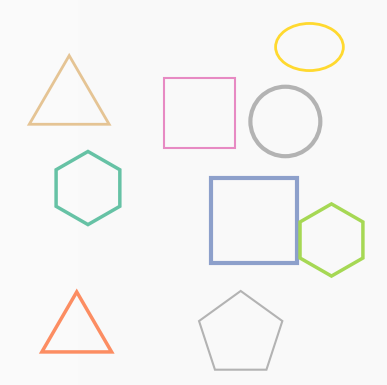[{"shape": "hexagon", "thickness": 2.5, "radius": 0.47, "center": [0.227, 0.512]}, {"shape": "triangle", "thickness": 2.5, "radius": 0.52, "center": [0.198, 0.138]}, {"shape": "square", "thickness": 3, "radius": 0.55, "center": [0.655, 0.427]}, {"shape": "square", "thickness": 1.5, "radius": 0.45, "center": [0.515, 0.706]}, {"shape": "hexagon", "thickness": 2.5, "radius": 0.47, "center": [0.855, 0.377]}, {"shape": "oval", "thickness": 2, "radius": 0.44, "center": [0.799, 0.878]}, {"shape": "triangle", "thickness": 2, "radius": 0.59, "center": [0.179, 0.737]}, {"shape": "circle", "thickness": 3, "radius": 0.45, "center": [0.736, 0.685]}, {"shape": "pentagon", "thickness": 1.5, "radius": 0.57, "center": [0.621, 0.131]}]